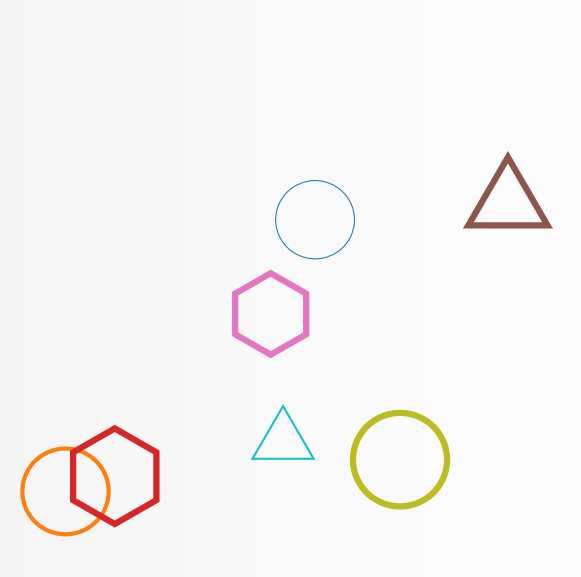[{"shape": "circle", "thickness": 0.5, "radius": 0.34, "center": [0.542, 0.619]}, {"shape": "circle", "thickness": 2, "radius": 0.37, "center": [0.113, 0.148]}, {"shape": "hexagon", "thickness": 3, "radius": 0.41, "center": [0.197, 0.174]}, {"shape": "triangle", "thickness": 3, "radius": 0.39, "center": [0.874, 0.648]}, {"shape": "hexagon", "thickness": 3, "radius": 0.35, "center": [0.466, 0.455]}, {"shape": "circle", "thickness": 3, "radius": 0.4, "center": [0.688, 0.203]}, {"shape": "triangle", "thickness": 1, "radius": 0.3, "center": [0.487, 0.235]}]